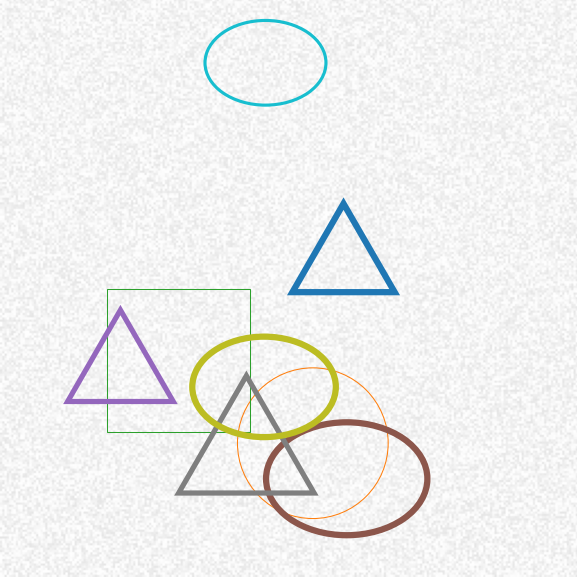[{"shape": "triangle", "thickness": 3, "radius": 0.51, "center": [0.595, 0.544]}, {"shape": "circle", "thickness": 0.5, "radius": 0.65, "center": [0.542, 0.232]}, {"shape": "square", "thickness": 0.5, "radius": 0.62, "center": [0.309, 0.375]}, {"shape": "triangle", "thickness": 2.5, "radius": 0.53, "center": [0.209, 0.357]}, {"shape": "oval", "thickness": 3, "radius": 0.7, "center": [0.6, 0.17]}, {"shape": "triangle", "thickness": 2.5, "radius": 0.68, "center": [0.427, 0.213]}, {"shape": "oval", "thickness": 3, "radius": 0.62, "center": [0.457, 0.329]}, {"shape": "oval", "thickness": 1.5, "radius": 0.52, "center": [0.46, 0.89]}]